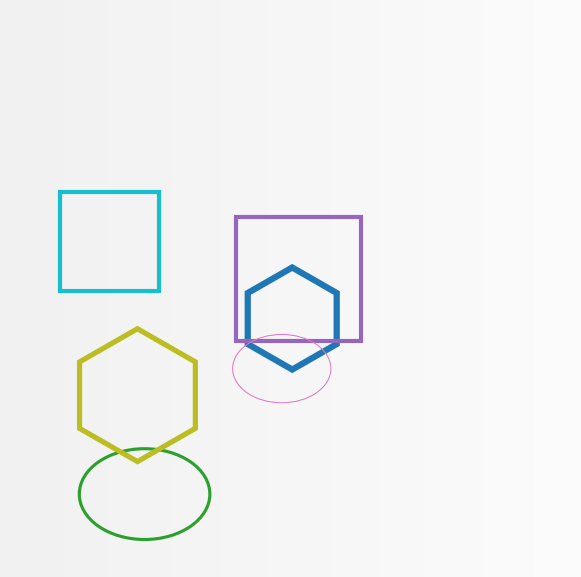[{"shape": "hexagon", "thickness": 3, "radius": 0.44, "center": [0.503, 0.448]}, {"shape": "oval", "thickness": 1.5, "radius": 0.56, "center": [0.249, 0.144]}, {"shape": "square", "thickness": 2, "radius": 0.54, "center": [0.513, 0.517]}, {"shape": "oval", "thickness": 0.5, "radius": 0.42, "center": [0.485, 0.361]}, {"shape": "hexagon", "thickness": 2.5, "radius": 0.58, "center": [0.236, 0.315]}, {"shape": "square", "thickness": 2, "radius": 0.43, "center": [0.188, 0.581]}]